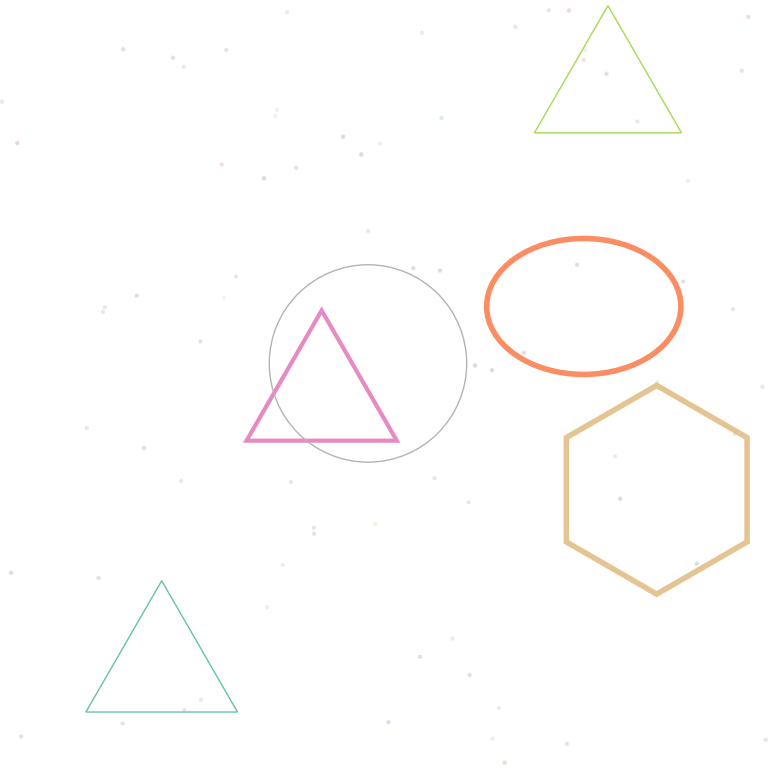[{"shape": "triangle", "thickness": 0.5, "radius": 0.57, "center": [0.21, 0.132]}, {"shape": "oval", "thickness": 2, "radius": 0.63, "center": [0.758, 0.602]}, {"shape": "triangle", "thickness": 1.5, "radius": 0.56, "center": [0.418, 0.484]}, {"shape": "triangle", "thickness": 0.5, "radius": 0.55, "center": [0.79, 0.883]}, {"shape": "hexagon", "thickness": 2, "radius": 0.68, "center": [0.853, 0.364]}, {"shape": "circle", "thickness": 0.5, "radius": 0.64, "center": [0.478, 0.528]}]